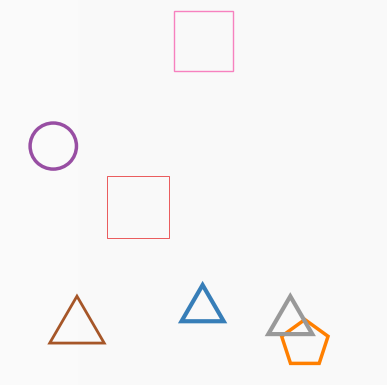[{"shape": "square", "thickness": 0.5, "radius": 0.4, "center": [0.357, 0.462]}, {"shape": "triangle", "thickness": 3, "radius": 0.31, "center": [0.523, 0.197]}, {"shape": "circle", "thickness": 2.5, "radius": 0.3, "center": [0.138, 0.621]}, {"shape": "pentagon", "thickness": 2.5, "radius": 0.31, "center": [0.787, 0.107]}, {"shape": "triangle", "thickness": 2, "radius": 0.41, "center": [0.199, 0.149]}, {"shape": "square", "thickness": 1, "radius": 0.39, "center": [0.525, 0.894]}, {"shape": "triangle", "thickness": 3, "radius": 0.33, "center": [0.749, 0.165]}]